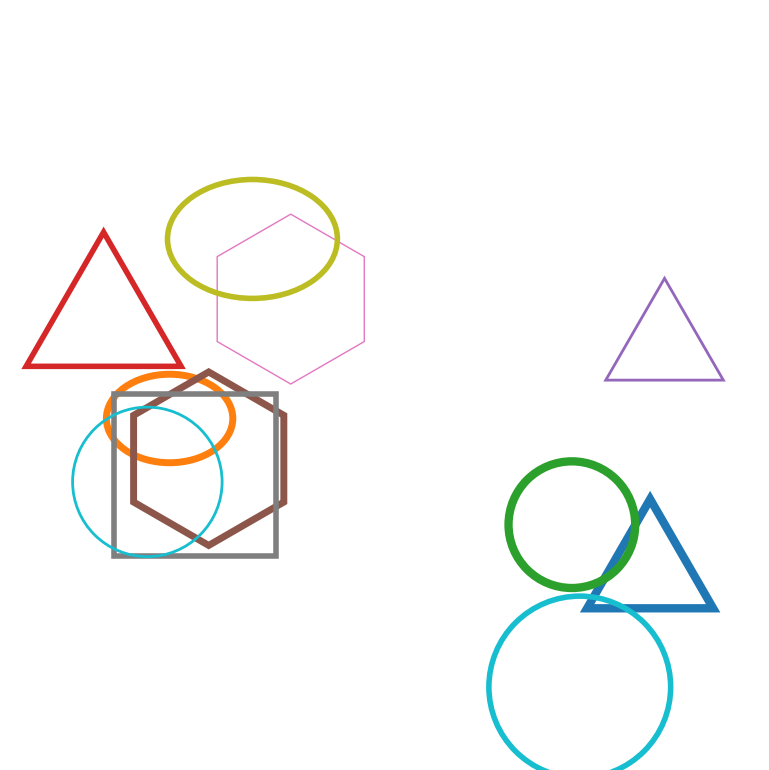[{"shape": "triangle", "thickness": 3, "radius": 0.47, "center": [0.844, 0.257]}, {"shape": "oval", "thickness": 2.5, "radius": 0.41, "center": [0.22, 0.457]}, {"shape": "circle", "thickness": 3, "radius": 0.41, "center": [0.743, 0.319]}, {"shape": "triangle", "thickness": 2, "radius": 0.58, "center": [0.135, 0.582]}, {"shape": "triangle", "thickness": 1, "radius": 0.44, "center": [0.863, 0.55]}, {"shape": "hexagon", "thickness": 2.5, "radius": 0.56, "center": [0.271, 0.404]}, {"shape": "hexagon", "thickness": 0.5, "radius": 0.55, "center": [0.378, 0.612]}, {"shape": "square", "thickness": 2, "radius": 0.53, "center": [0.253, 0.383]}, {"shape": "oval", "thickness": 2, "radius": 0.55, "center": [0.328, 0.69]}, {"shape": "circle", "thickness": 2, "radius": 0.59, "center": [0.753, 0.108]}, {"shape": "circle", "thickness": 1, "radius": 0.49, "center": [0.191, 0.374]}]